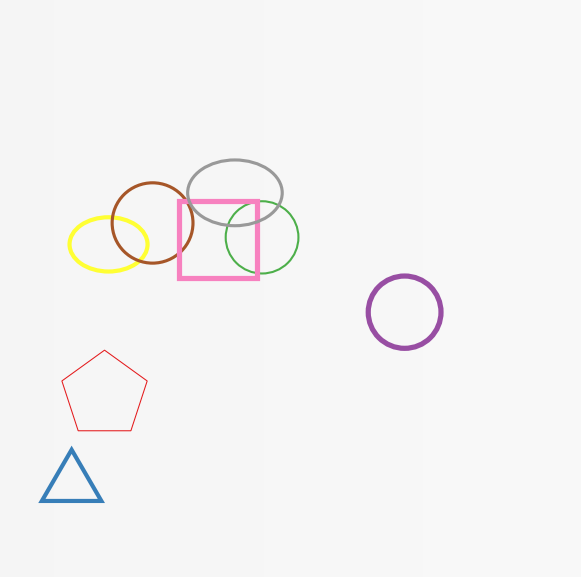[{"shape": "pentagon", "thickness": 0.5, "radius": 0.39, "center": [0.18, 0.316]}, {"shape": "triangle", "thickness": 2, "radius": 0.3, "center": [0.123, 0.161]}, {"shape": "circle", "thickness": 1, "radius": 0.31, "center": [0.451, 0.588]}, {"shape": "circle", "thickness": 2.5, "radius": 0.31, "center": [0.696, 0.459]}, {"shape": "oval", "thickness": 2, "radius": 0.34, "center": [0.187, 0.576]}, {"shape": "circle", "thickness": 1.5, "radius": 0.35, "center": [0.262, 0.613]}, {"shape": "square", "thickness": 2.5, "radius": 0.33, "center": [0.375, 0.585]}, {"shape": "oval", "thickness": 1.5, "radius": 0.41, "center": [0.404, 0.665]}]